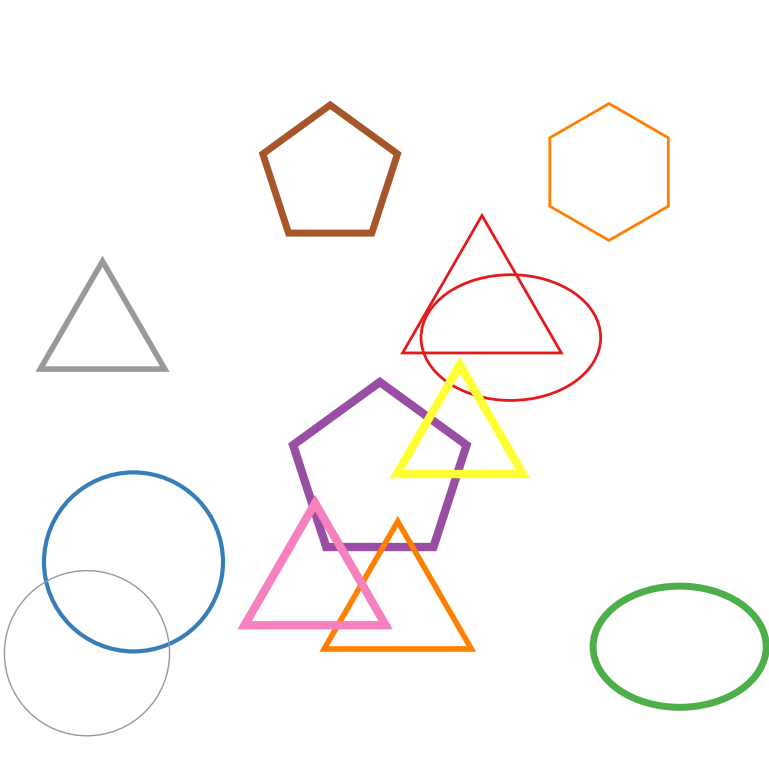[{"shape": "oval", "thickness": 1, "radius": 0.58, "center": [0.663, 0.562]}, {"shape": "triangle", "thickness": 1, "radius": 0.6, "center": [0.626, 0.601]}, {"shape": "circle", "thickness": 1.5, "radius": 0.58, "center": [0.173, 0.27]}, {"shape": "oval", "thickness": 2.5, "radius": 0.56, "center": [0.883, 0.16]}, {"shape": "pentagon", "thickness": 3, "radius": 0.59, "center": [0.493, 0.385]}, {"shape": "hexagon", "thickness": 1, "radius": 0.44, "center": [0.791, 0.777]}, {"shape": "triangle", "thickness": 2, "radius": 0.55, "center": [0.517, 0.212]}, {"shape": "triangle", "thickness": 3, "radius": 0.47, "center": [0.597, 0.432]}, {"shape": "pentagon", "thickness": 2.5, "radius": 0.46, "center": [0.429, 0.772]}, {"shape": "triangle", "thickness": 3, "radius": 0.53, "center": [0.409, 0.241]}, {"shape": "circle", "thickness": 0.5, "radius": 0.54, "center": [0.113, 0.152]}, {"shape": "triangle", "thickness": 2, "radius": 0.47, "center": [0.133, 0.567]}]